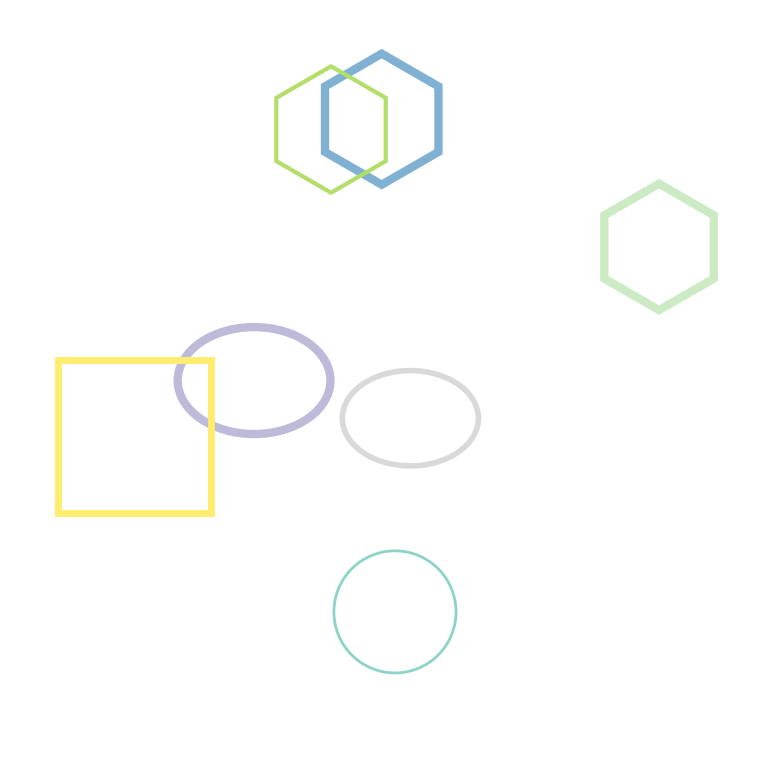[{"shape": "circle", "thickness": 1, "radius": 0.4, "center": [0.513, 0.205]}, {"shape": "oval", "thickness": 3, "radius": 0.5, "center": [0.33, 0.506]}, {"shape": "hexagon", "thickness": 3, "radius": 0.43, "center": [0.496, 0.845]}, {"shape": "hexagon", "thickness": 1.5, "radius": 0.41, "center": [0.43, 0.832]}, {"shape": "oval", "thickness": 2, "radius": 0.44, "center": [0.533, 0.457]}, {"shape": "hexagon", "thickness": 3, "radius": 0.41, "center": [0.856, 0.679]}, {"shape": "square", "thickness": 2.5, "radius": 0.5, "center": [0.174, 0.433]}]